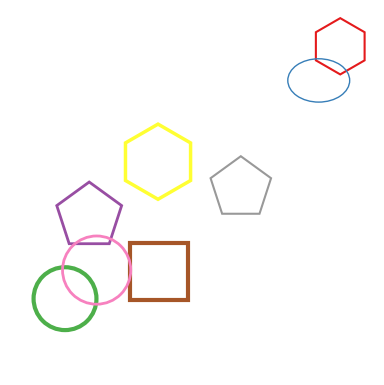[{"shape": "hexagon", "thickness": 1.5, "radius": 0.37, "center": [0.884, 0.88]}, {"shape": "oval", "thickness": 1, "radius": 0.4, "center": [0.828, 0.791]}, {"shape": "circle", "thickness": 3, "radius": 0.41, "center": [0.169, 0.224]}, {"shape": "pentagon", "thickness": 2, "radius": 0.44, "center": [0.232, 0.439]}, {"shape": "hexagon", "thickness": 2.5, "radius": 0.49, "center": [0.41, 0.58]}, {"shape": "square", "thickness": 3, "radius": 0.37, "center": [0.413, 0.294]}, {"shape": "circle", "thickness": 2, "radius": 0.44, "center": [0.251, 0.298]}, {"shape": "pentagon", "thickness": 1.5, "radius": 0.41, "center": [0.626, 0.512]}]